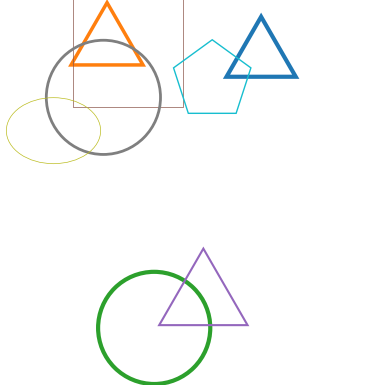[{"shape": "triangle", "thickness": 3, "radius": 0.52, "center": [0.678, 0.853]}, {"shape": "triangle", "thickness": 2.5, "radius": 0.54, "center": [0.278, 0.885]}, {"shape": "circle", "thickness": 3, "radius": 0.73, "center": [0.4, 0.148]}, {"shape": "triangle", "thickness": 1.5, "radius": 0.66, "center": [0.528, 0.222]}, {"shape": "square", "thickness": 0.5, "radius": 0.71, "center": [0.333, 0.864]}, {"shape": "circle", "thickness": 2, "radius": 0.74, "center": [0.269, 0.747]}, {"shape": "oval", "thickness": 0.5, "radius": 0.61, "center": [0.139, 0.661]}, {"shape": "pentagon", "thickness": 1, "radius": 0.53, "center": [0.551, 0.791]}]